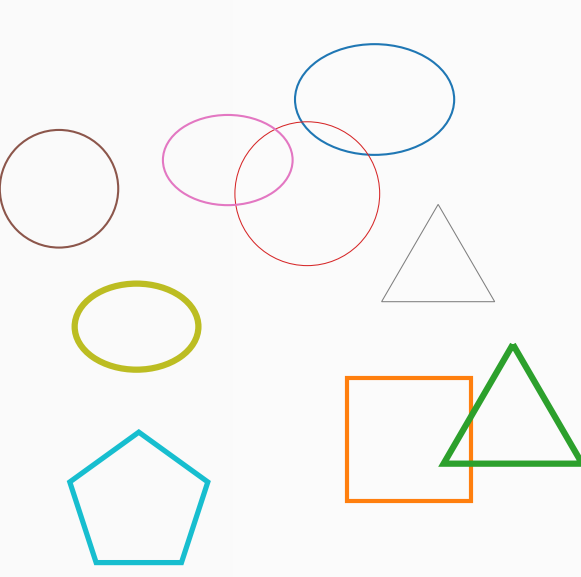[{"shape": "oval", "thickness": 1, "radius": 0.68, "center": [0.644, 0.827]}, {"shape": "square", "thickness": 2, "radius": 0.53, "center": [0.703, 0.239]}, {"shape": "triangle", "thickness": 3, "radius": 0.69, "center": [0.882, 0.265]}, {"shape": "circle", "thickness": 0.5, "radius": 0.62, "center": [0.529, 0.664]}, {"shape": "circle", "thickness": 1, "radius": 0.51, "center": [0.102, 0.672]}, {"shape": "oval", "thickness": 1, "radius": 0.56, "center": [0.392, 0.722]}, {"shape": "triangle", "thickness": 0.5, "radius": 0.56, "center": [0.754, 0.533]}, {"shape": "oval", "thickness": 3, "radius": 0.53, "center": [0.235, 0.434]}, {"shape": "pentagon", "thickness": 2.5, "radius": 0.62, "center": [0.239, 0.126]}]